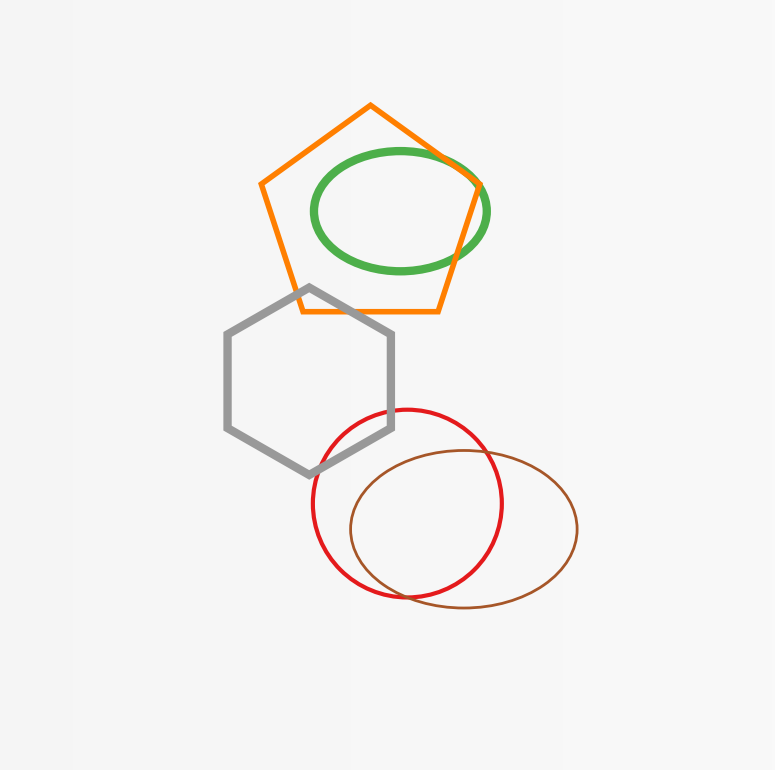[{"shape": "circle", "thickness": 1.5, "radius": 0.61, "center": [0.526, 0.346]}, {"shape": "oval", "thickness": 3, "radius": 0.56, "center": [0.517, 0.726]}, {"shape": "pentagon", "thickness": 2, "radius": 0.74, "center": [0.478, 0.715]}, {"shape": "oval", "thickness": 1, "radius": 0.73, "center": [0.599, 0.313]}, {"shape": "hexagon", "thickness": 3, "radius": 0.61, "center": [0.399, 0.505]}]